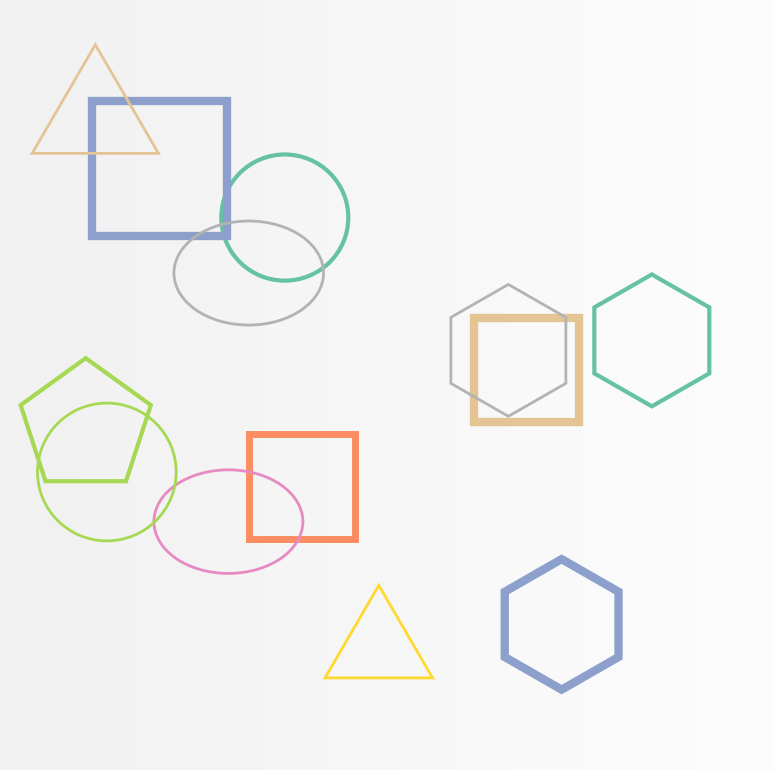[{"shape": "circle", "thickness": 1.5, "radius": 0.41, "center": [0.367, 0.717]}, {"shape": "hexagon", "thickness": 1.5, "radius": 0.43, "center": [0.841, 0.558]}, {"shape": "square", "thickness": 2.5, "radius": 0.34, "center": [0.39, 0.368]}, {"shape": "hexagon", "thickness": 3, "radius": 0.42, "center": [0.725, 0.189]}, {"shape": "square", "thickness": 3, "radius": 0.44, "center": [0.206, 0.782]}, {"shape": "oval", "thickness": 1, "radius": 0.48, "center": [0.295, 0.323]}, {"shape": "pentagon", "thickness": 1.5, "radius": 0.44, "center": [0.111, 0.447]}, {"shape": "circle", "thickness": 1, "radius": 0.45, "center": [0.138, 0.387]}, {"shape": "triangle", "thickness": 1, "radius": 0.4, "center": [0.489, 0.16]}, {"shape": "triangle", "thickness": 1, "radius": 0.47, "center": [0.123, 0.848]}, {"shape": "square", "thickness": 3, "radius": 0.34, "center": [0.679, 0.52]}, {"shape": "oval", "thickness": 1, "radius": 0.48, "center": [0.321, 0.645]}, {"shape": "hexagon", "thickness": 1, "radius": 0.43, "center": [0.656, 0.545]}]